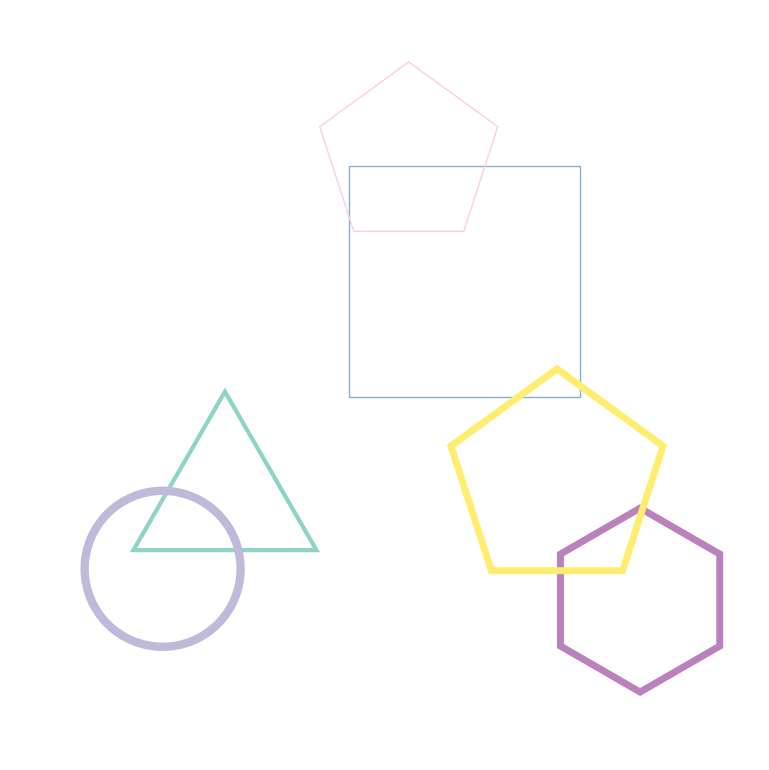[{"shape": "triangle", "thickness": 1.5, "radius": 0.69, "center": [0.292, 0.354]}, {"shape": "circle", "thickness": 3, "radius": 0.51, "center": [0.211, 0.261]}, {"shape": "square", "thickness": 0.5, "radius": 0.75, "center": [0.603, 0.634]}, {"shape": "pentagon", "thickness": 0.5, "radius": 0.61, "center": [0.531, 0.798]}, {"shape": "hexagon", "thickness": 2.5, "radius": 0.6, "center": [0.831, 0.221]}, {"shape": "pentagon", "thickness": 2.5, "radius": 0.72, "center": [0.723, 0.376]}]